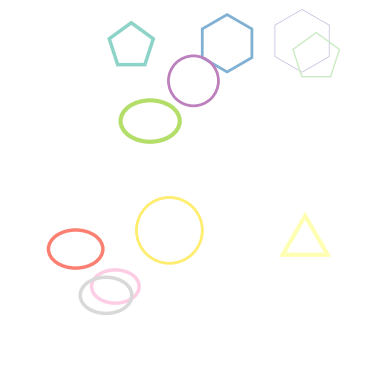[{"shape": "pentagon", "thickness": 2.5, "radius": 0.3, "center": [0.341, 0.881]}, {"shape": "triangle", "thickness": 3, "radius": 0.34, "center": [0.793, 0.372]}, {"shape": "hexagon", "thickness": 0.5, "radius": 0.41, "center": [0.785, 0.894]}, {"shape": "oval", "thickness": 2.5, "radius": 0.35, "center": [0.197, 0.353]}, {"shape": "hexagon", "thickness": 2, "radius": 0.37, "center": [0.59, 0.888]}, {"shape": "oval", "thickness": 3, "radius": 0.38, "center": [0.39, 0.686]}, {"shape": "oval", "thickness": 2.5, "radius": 0.31, "center": [0.3, 0.256]}, {"shape": "oval", "thickness": 2.5, "radius": 0.34, "center": [0.275, 0.233]}, {"shape": "circle", "thickness": 2, "radius": 0.32, "center": [0.502, 0.79]}, {"shape": "pentagon", "thickness": 1, "radius": 0.32, "center": [0.821, 0.852]}, {"shape": "circle", "thickness": 2, "radius": 0.43, "center": [0.44, 0.402]}]